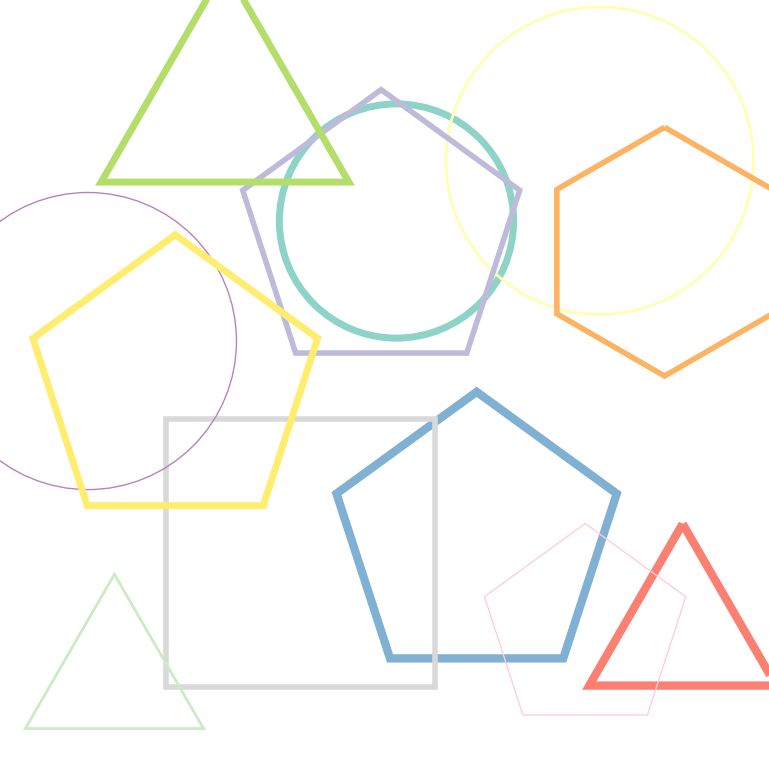[{"shape": "circle", "thickness": 2.5, "radius": 0.76, "center": [0.515, 0.713]}, {"shape": "circle", "thickness": 1, "radius": 1.0, "center": [0.779, 0.791]}, {"shape": "pentagon", "thickness": 2, "radius": 0.95, "center": [0.495, 0.694]}, {"shape": "triangle", "thickness": 3, "radius": 0.7, "center": [0.887, 0.18]}, {"shape": "pentagon", "thickness": 3, "radius": 0.96, "center": [0.619, 0.3]}, {"shape": "hexagon", "thickness": 2, "radius": 0.81, "center": [0.863, 0.673]}, {"shape": "triangle", "thickness": 2.5, "radius": 0.93, "center": [0.292, 0.856]}, {"shape": "pentagon", "thickness": 0.5, "radius": 0.69, "center": [0.76, 0.183]}, {"shape": "square", "thickness": 2, "radius": 0.87, "center": [0.39, 0.282]}, {"shape": "circle", "thickness": 0.5, "radius": 0.96, "center": [0.114, 0.557]}, {"shape": "triangle", "thickness": 1, "radius": 0.67, "center": [0.149, 0.121]}, {"shape": "pentagon", "thickness": 2.5, "radius": 0.97, "center": [0.228, 0.501]}]